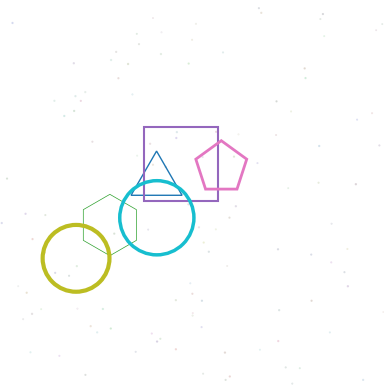[{"shape": "triangle", "thickness": 1, "radius": 0.38, "center": [0.407, 0.531]}, {"shape": "hexagon", "thickness": 0.5, "radius": 0.4, "center": [0.285, 0.416]}, {"shape": "square", "thickness": 1.5, "radius": 0.48, "center": [0.469, 0.574]}, {"shape": "pentagon", "thickness": 2, "radius": 0.35, "center": [0.575, 0.565]}, {"shape": "circle", "thickness": 3, "radius": 0.43, "center": [0.198, 0.329]}, {"shape": "circle", "thickness": 2.5, "radius": 0.48, "center": [0.407, 0.434]}]